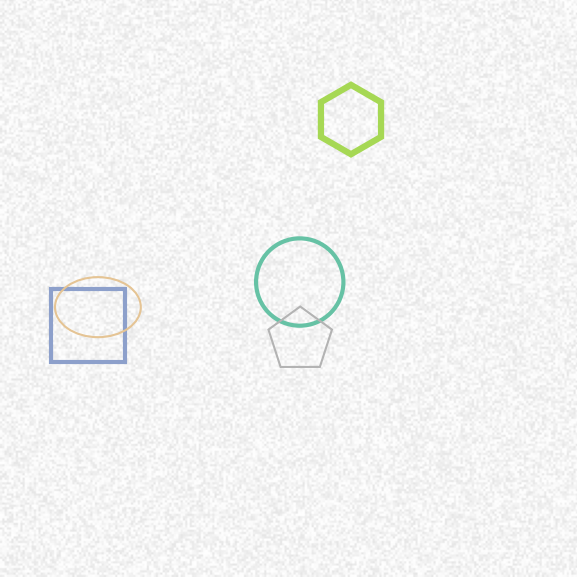[{"shape": "circle", "thickness": 2, "radius": 0.38, "center": [0.519, 0.511]}, {"shape": "square", "thickness": 2, "radius": 0.32, "center": [0.152, 0.435]}, {"shape": "hexagon", "thickness": 3, "radius": 0.3, "center": [0.608, 0.792]}, {"shape": "oval", "thickness": 1, "radius": 0.37, "center": [0.17, 0.467]}, {"shape": "pentagon", "thickness": 1, "radius": 0.29, "center": [0.52, 0.411]}]